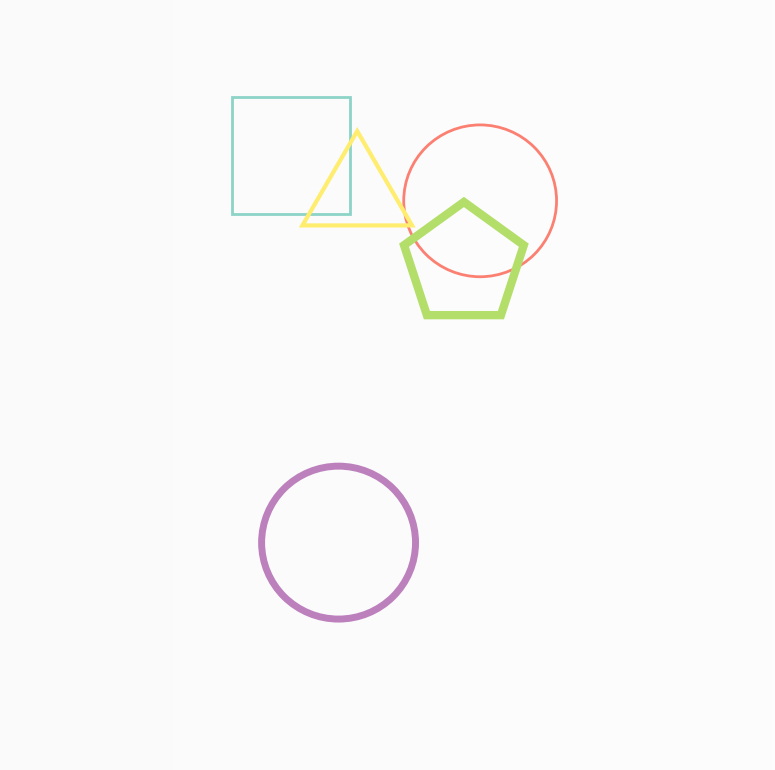[{"shape": "square", "thickness": 1, "radius": 0.38, "center": [0.375, 0.798]}, {"shape": "circle", "thickness": 1, "radius": 0.49, "center": [0.62, 0.739]}, {"shape": "pentagon", "thickness": 3, "radius": 0.41, "center": [0.599, 0.656]}, {"shape": "circle", "thickness": 2.5, "radius": 0.5, "center": [0.437, 0.295]}, {"shape": "triangle", "thickness": 1.5, "radius": 0.41, "center": [0.461, 0.748]}]